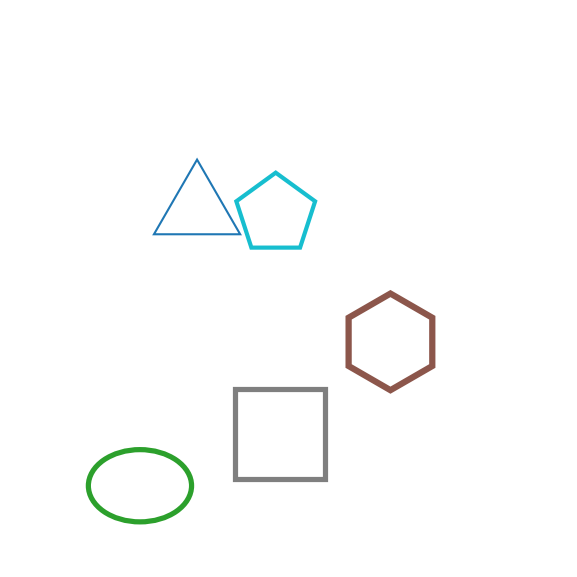[{"shape": "triangle", "thickness": 1, "radius": 0.43, "center": [0.341, 0.637]}, {"shape": "oval", "thickness": 2.5, "radius": 0.45, "center": [0.242, 0.158]}, {"shape": "hexagon", "thickness": 3, "radius": 0.42, "center": [0.676, 0.407]}, {"shape": "square", "thickness": 2.5, "radius": 0.39, "center": [0.485, 0.247]}, {"shape": "pentagon", "thickness": 2, "radius": 0.36, "center": [0.477, 0.628]}]